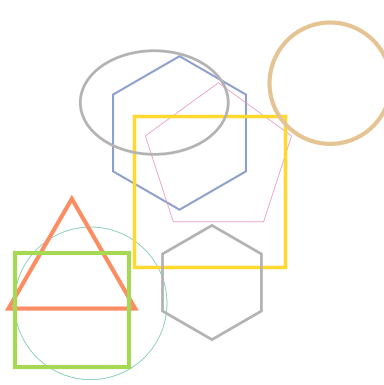[{"shape": "circle", "thickness": 0.5, "radius": 0.99, "center": [0.236, 0.212]}, {"shape": "triangle", "thickness": 3, "radius": 0.95, "center": [0.187, 0.294]}, {"shape": "hexagon", "thickness": 1.5, "radius": 1.0, "center": [0.466, 0.655]}, {"shape": "pentagon", "thickness": 0.5, "radius": 1.0, "center": [0.567, 0.585]}, {"shape": "square", "thickness": 3, "radius": 0.74, "center": [0.187, 0.194]}, {"shape": "square", "thickness": 2.5, "radius": 0.98, "center": [0.545, 0.503]}, {"shape": "circle", "thickness": 3, "radius": 0.79, "center": [0.858, 0.784]}, {"shape": "oval", "thickness": 2, "radius": 0.96, "center": [0.401, 0.734]}, {"shape": "hexagon", "thickness": 2, "radius": 0.74, "center": [0.551, 0.266]}]